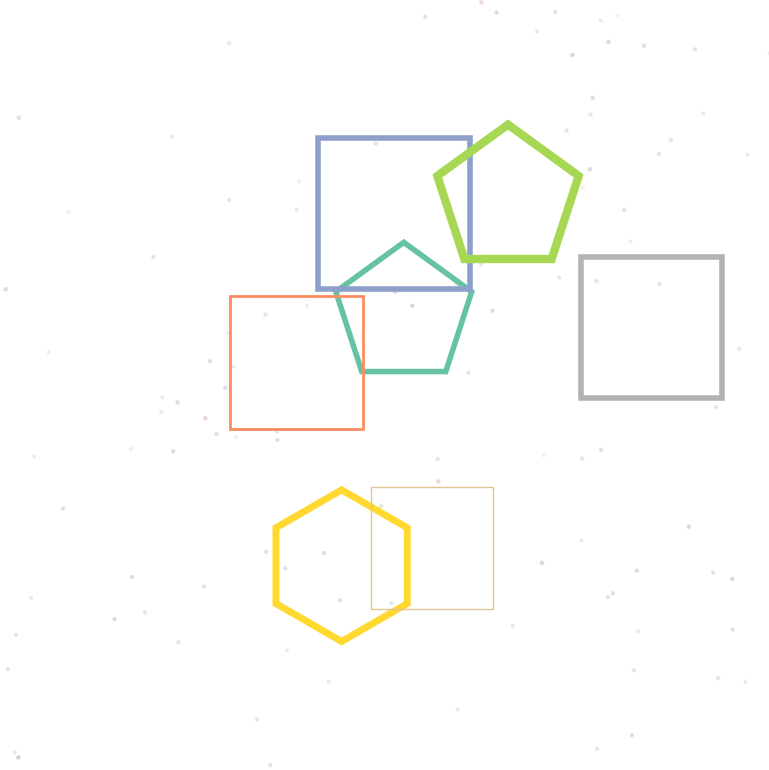[{"shape": "pentagon", "thickness": 2, "radius": 0.46, "center": [0.524, 0.593]}, {"shape": "square", "thickness": 1, "radius": 0.43, "center": [0.385, 0.529]}, {"shape": "square", "thickness": 2, "radius": 0.49, "center": [0.512, 0.723]}, {"shape": "pentagon", "thickness": 3, "radius": 0.48, "center": [0.66, 0.742]}, {"shape": "hexagon", "thickness": 2.5, "radius": 0.49, "center": [0.444, 0.265]}, {"shape": "square", "thickness": 0.5, "radius": 0.4, "center": [0.561, 0.289]}, {"shape": "square", "thickness": 2, "radius": 0.46, "center": [0.846, 0.575]}]